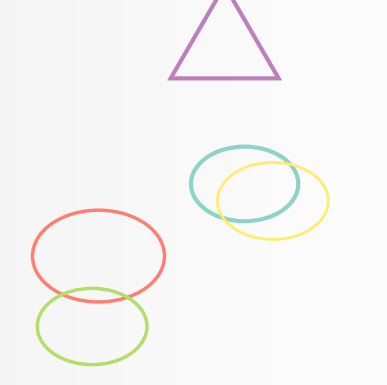[{"shape": "oval", "thickness": 3, "radius": 0.69, "center": [0.631, 0.522]}, {"shape": "oval", "thickness": 2.5, "radius": 0.85, "center": [0.254, 0.335]}, {"shape": "oval", "thickness": 2.5, "radius": 0.71, "center": [0.238, 0.152]}, {"shape": "triangle", "thickness": 3, "radius": 0.8, "center": [0.58, 0.877]}, {"shape": "oval", "thickness": 2, "radius": 0.72, "center": [0.704, 0.478]}]